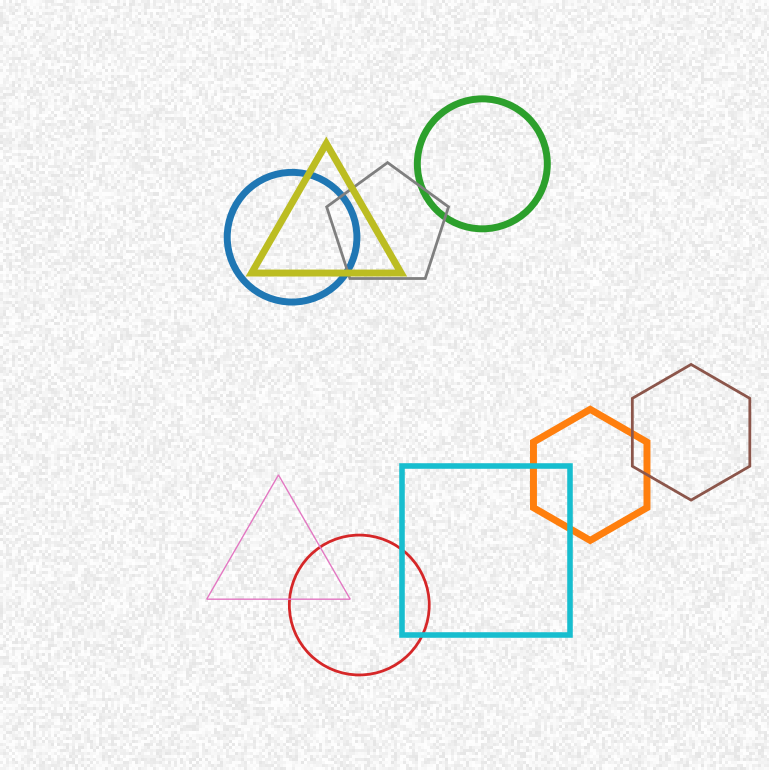[{"shape": "circle", "thickness": 2.5, "radius": 0.42, "center": [0.379, 0.692]}, {"shape": "hexagon", "thickness": 2.5, "radius": 0.43, "center": [0.767, 0.383]}, {"shape": "circle", "thickness": 2.5, "radius": 0.42, "center": [0.626, 0.787]}, {"shape": "circle", "thickness": 1, "radius": 0.45, "center": [0.467, 0.214]}, {"shape": "hexagon", "thickness": 1, "radius": 0.44, "center": [0.898, 0.439]}, {"shape": "triangle", "thickness": 0.5, "radius": 0.54, "center": [0.362, 0.276]}, {"shape": "pentagon", "thickness": 1, "radius": 0.42, "center": [0.503, 0.706]}, {"shape": "triangle", "thickness": 2.5, "radius": 0.56, "center": [0.424, 0.701]}, {"shape": "square", "thickness": 2, "radius": 0.55, "center": [0.631, 0.285]}]